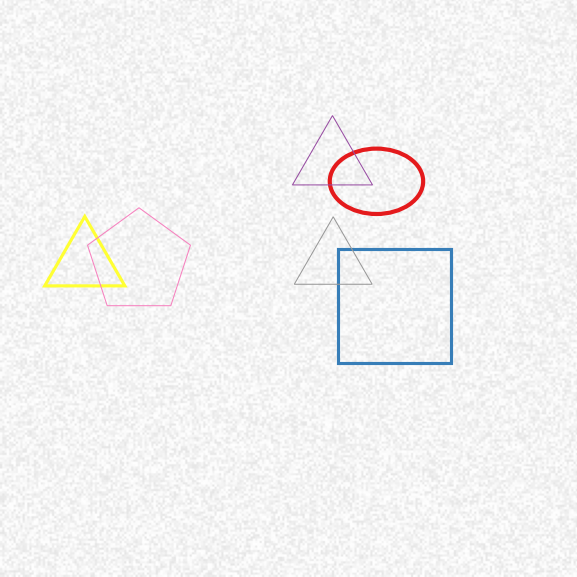[{"shape": "oval", "thickness": 2, "radius": 0.4, "center": [0.652, 0.685]}, {"shape": "square", "thickness": 1.5, "radius": 0.49, "center": [0.684, 0.469]}, {"shape": "triangle", "thickness": 0.5, "radius": 0.4, "center": [0.576, 0.719]}, {"shape": "triangle", "thickness": 1.5, "radius": 0.4, "center": [0.147, 0.544]}, {"shape": "pentagon", "thickness": 0.5, "radius": 0.47, "center": [0.241, 0.546]}, {"shape": "triangle", "thickness": 0.5, "radius": 0.39, "center": [0.577, 0.546]}]